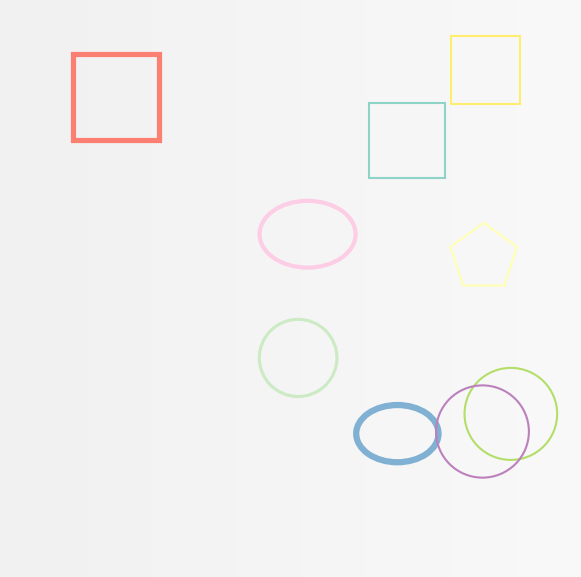[{"shape": "square", "thickness": 1, "radius": 0.33, "center": [0.7, 0.756]}, {"shape": "pentagon", "thickness": 1, "radius": 0.3, "center": [0.832, 0.553]}, {"shape": "square", "thickness": 2.5, "radius": 0.37, "center": [0.2, 0.831]}, {"shape": "oval", "thickness": 3, "radius": 0.35, "center": [0.684, 0.248]}, {"shape": "circle", "thickness": 1, "radius": 0.4, "center": [0.879, 0.282]}, {"shape": "oval", "thickness": 2, "radius": 0.41, "center": [0.529, 0.594]}, {"shape": "circle", "thickness": 1, "radius": 0.4, "center": [0.83, 0.252]}, {"shape": "circle", "thickness": 1.5, "radius": 0.33, "center": [0.513, 0.379]}, {"shape": "square", "thickness": 1, "radius": 0.3, "center": [0.835, 0.878]}]